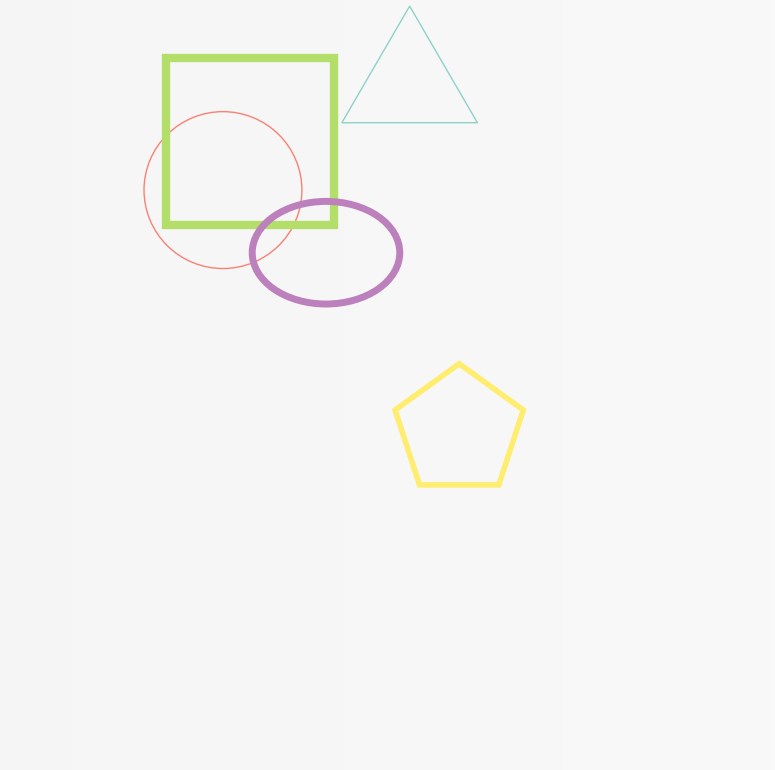[{"shape": "triangle", "thickness": 0.5, "radius": 0.51, "center": [0.529, 0.891]}, {"shape": "circle", "thickness": 0.5, "radius": 0.51, "center": [0.288, 0.753]}, {"shape": "square", "thickness": 3, "radius": 0.54, "center": [0.323, 0.816]}, {"shape": "oval", "thickness": 2.5, "radius": 0.48, "center": [0.421, 0.672]}, {"shape": "pentagon", "thickness": 2, "radius": 0.43, "center": [0.592, 0.441]}]